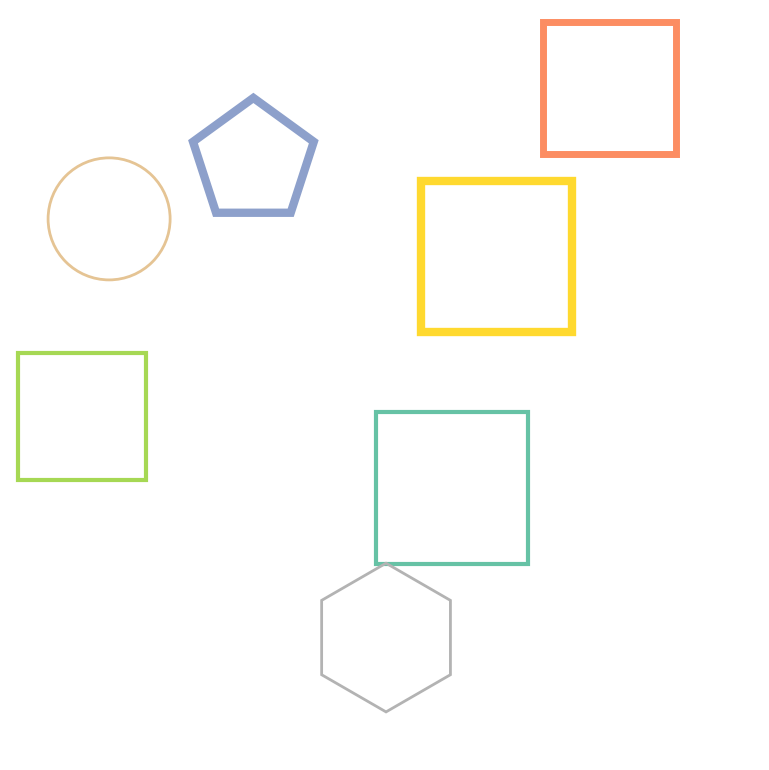[{"shape": "square", "thickness": 1.5, "radius": 0.49, "center": [0.587, 0.366]}, {"shape": "square", "thickness": 2.5, "radius": 0.43, "center": [0.791, 0.886]}, {"shape": "pentagon", "thickness": 3, "radius": 0.41, "center": [0.329, 0.79]}, {"shape": "square", "thickness": 1.5, "radius": 0.41, "center": [0.107, 0.459]}, {"shape": "square", "thickness": 3, "radius": 0.49, "center": [0.645, 0.667]}, {"shape": "circle", "thickness": 1, "radius": 0.4, "center": [0.142, 0.716]}, {"shape": "hexagon", "thickness": 1, "radius": 0.48, "center": [0.501, 0.172]}]